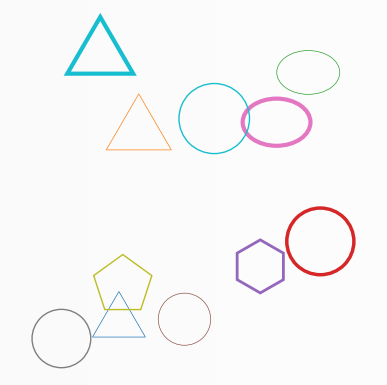[{"shape": "triangle", "thickness": 0.5, "radius": 0.39, "center": [0.307, 0.164]}, {"shape": "triangle", "thickness": 0.5, "radius": 0.48, "center": [0.358, 0.659]}, {"shape": "oval", "thickness": 0.5, "radius": 0.41, "center": [0.796, 0.812]}, {"shape": "circle", "thickness": 2.5, "radius": 0.43, "center": [0.827, 0.373]}, {"shape": "hexagon", "thickness": 2, "radius": 0.34, "center": [0.672, 0.308]}, {"shape": "circle", "thickness": 0.5, "radius": 0.34, "center": [0.476, 0.171]}, {"shape": "oval", "thickness": 3, "radius": 0.44, "center": [0.714, 0.683]}, {"shape": "circle", "thickness": 1, "radius": 0.38, "center": [0.158, 0.121]}, {"shape": "pentagon", "thickness": 1, "radius": 0.39, "center": [0.317, 0.26]}, {"shape": "circle", "thickness": 1, "radius": 0.46, "center": [0.553, 0.692]}, {"shape": "triangle", "thickness": 3, "radius": 0.49, "center": [0.259, 0.858]}]